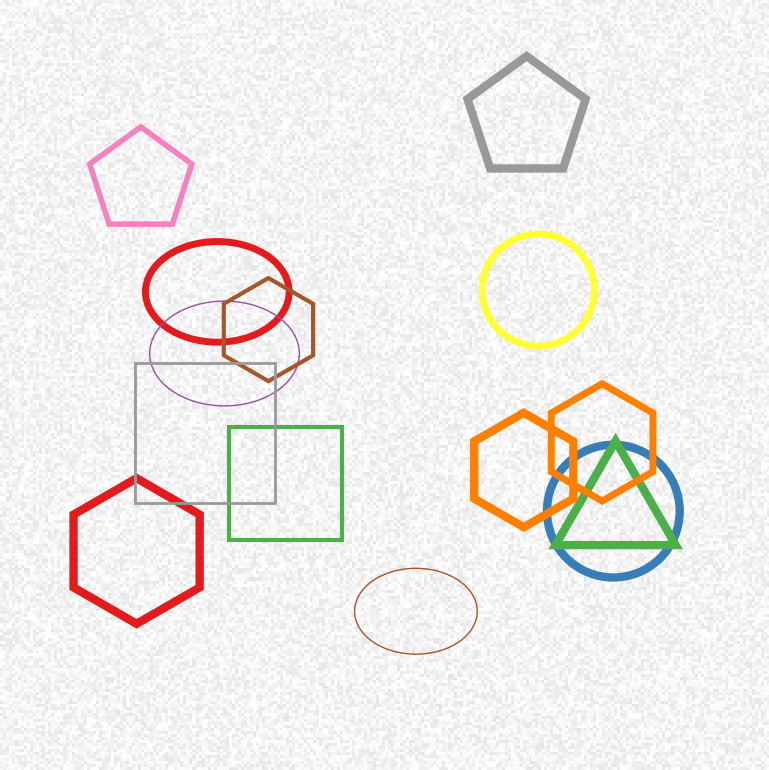[{"shape": "oval", "thickness": 2.5, "radius": 0.47, "center": [0.282, 0.621]}, {"shape": "hexagon", "thickness": 3, "radius": 0.47, "center": [0.177, 0.284]}, {"shape": "circle", "thickness": 3, "radius": 0.43, "center": [0.797, 0.336]}, {"shape": "triangle", "thickness": 3, "radius": 0.45, "center": [0.799, 0.337]}, {"shape": "square", "thickness": 1.5, "radius": 0.37, "center": [0.371, 0.372]}, {"shape": "oval", "thickness": 0.5, "radius": 0.49, "center": [0.292, 0.541]}, {"shape": "hexagon", "thickness": 2.5, "radius": 0.38, "center": [0.782, 0.425]}, {"shape": "hexagon", "thickness": 3, "radius": 0.37, "center": [0.68, 0.39]}, {"shape": "circle", "thickness": 2.5, "radius": 0.36, "center": [0.699, 0.623]}, {"shape": "oval", "thickness": 0.5, "radius": 0.4, "center": [0.54, 0.206]}, {"shape": "hexagon", "thickness": 1.5, "radius": 0.33, "center": [0.349, 0.572]}, {"shape": "pentagon", "thickness": 2, "radius": 0.35, "center": [0.183, 0.765]}, {"shape": "square", "thickness": 1, "radius": 0.46, "center": [0.266, 0.438]}, {"shape": "pentagon", "thickness": 3, "radius": 0.4, "center": [0.684, 0.846]}]